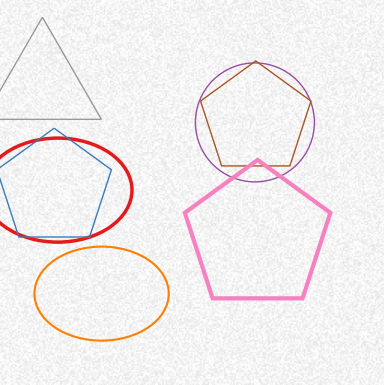[{"shape": "oval", "thickness": 2.5, "radius": 0.97, "center": [0.15, 0.506]}, {"shape": "pentagon", "thickness": 1, "radius": 0.78, "center": [0.141, 0.511]}, {"shape": "circle", "thickness": 1, "radius": 0.77, "center": [0.662, 0.682]}, {"shape": "oval", "thickness": 1.5, "radius": 0.87, "center": [0.264, 0.237]}, {"shape": "pentagon", "thickness": 1, "radius": 0.75, "center": [0.664, 0.691]}, {"shape": "pentagon", "thickness": 3, "radius": 0.99, "center": [0.669, 0.386]}, {"shape": "triangle", "thickness": 1, "radius": 0.88, "center": [0.11, 0.778]}]